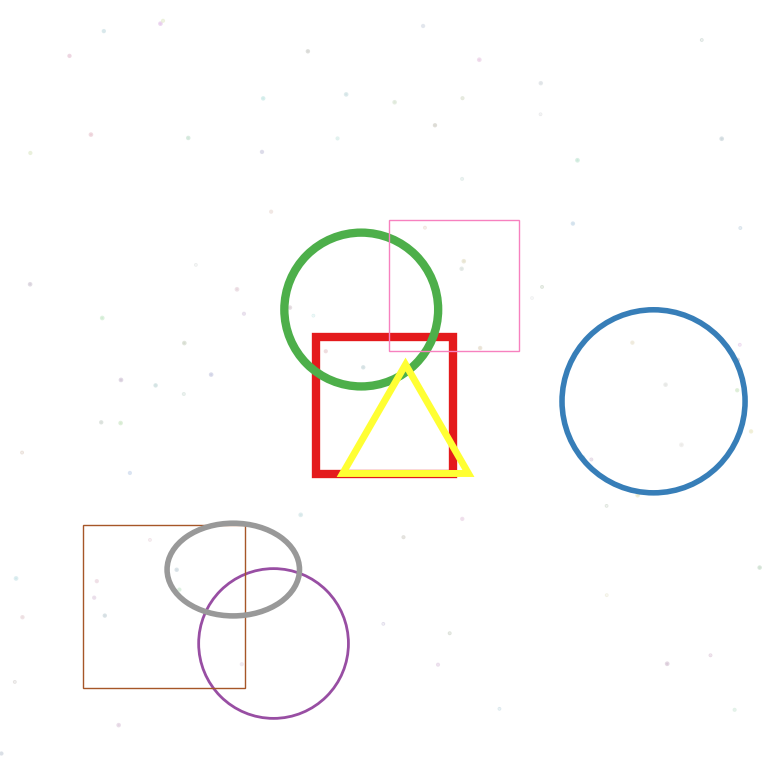[{"shape": "square", "thickness": 3, "radius": 0.44, "center": [0.499, 0.474]}, {"shape": "circle", "thickness": 2, "radius": 0.59, "center": [0.849, 0.479]}, {"shape": "circle", "thickness": 3, "radius": 0.5, "center": [0.469, 0.598]}, {"shape": "circle", "thickness": 1, "radius": 0.49, "center": [0.355, 0.164]}, {"shape": "triangle", "thickness": 2.5, "radius": 0.47, "center": [0.527, 0.432]}, {"shape": "square", "thickness": 0.5, "radius": 0.53, "center": [0.213, 0.212]}, {"shape": "square", "thickness": 0.5, "radius": 0.42, "center": [0.59, 0.629]}, {"shape": "oval", "thickness": 2, "radius": 0.43, "center": [0.303, 0.26]}]